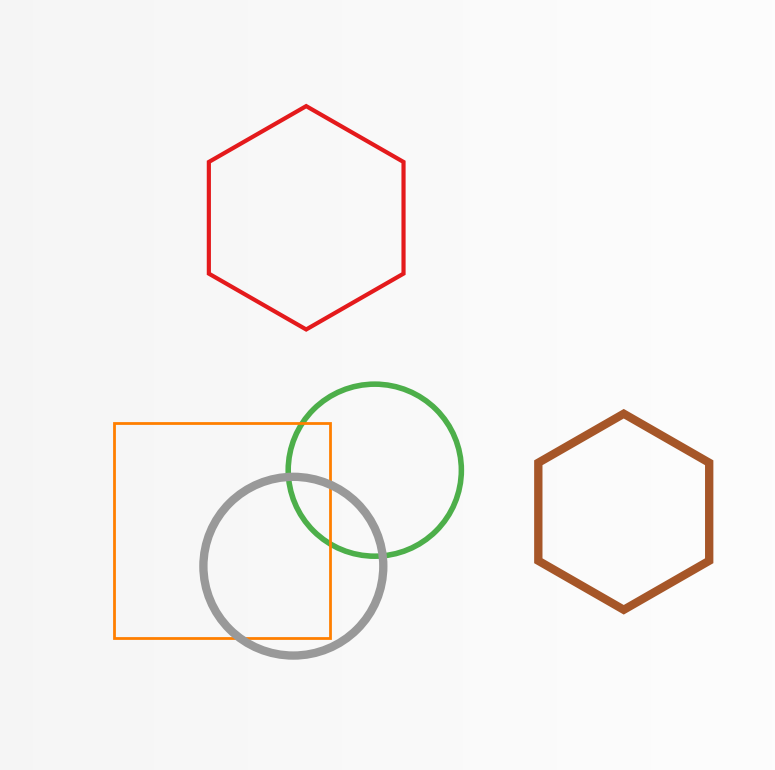[{"shape": "hexagon", "thickness": 1.5, "radius": 0.73, "center": [0.395, 0.717]}, {"shape": "circle", "thickness": 2, "radius": 0.56, "center": [0.484, 0.389]}, {"shape": "square", "thickness": 1, "radius": 0.7, "center": [0.287, 0.311]}, {"shape": "hexagon", "thickness": 3, "radius": 0.64, "center": [0.805, 0.335]}, {"shape": "circle", "thickness": 3, "radius": 0.58, "center": [0.379, 0.265]}]